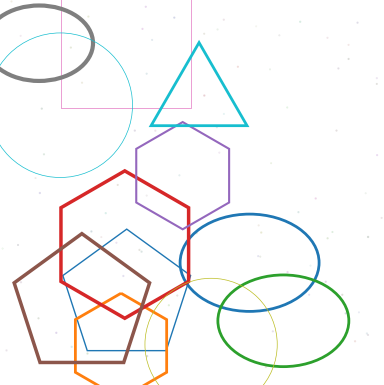[{"shape": "pentagon", "thickness": 1, "radius": 0.87, "center": [0.329, 0.23]}, {"shape": "oval", "thickness": 2, "radius": 0.9, "center": [0.648, 0.318]}, {"shape": "hexagon", "thickness": 2, "radius": 0.68, "center": [0.314, 0.101]}, {"shape": "oval", "thickness": 2, "radius": 0.85, "center": [0.736, 0.167]}, {"shape": "hexagon", "thickness": 2.5, "radius": 0.96, "center": [0.324, 0.365]}, {"shape": "hexagon", "thickness": 1.5, "radius": 0.7, "center": [0.475, 0.544]}, {"shape": "pentagon", "thickness": 2.5, "radius": 0.92, "center": [0.213, 0.208]}, {"shape": "square", "thickness": 0.5, "radius": 0.84, "center": [0.327, 0.888]}, {"shape": "oval", "thickness": 3, "radius": 0.7, "center": [0.102, 0.888]}, {"shape": "circle", "thickness": 0.5, "radius": 0.86, "center": [0.548, 0.105]}, {"shape": "triangle", "thickness": 2, "radius": 0.72, "center": [0.517, 0.745]}, {"shape": "circle", "thickness": 0.5, "radius": 0.94, "center": [0.156, 0.727]}]